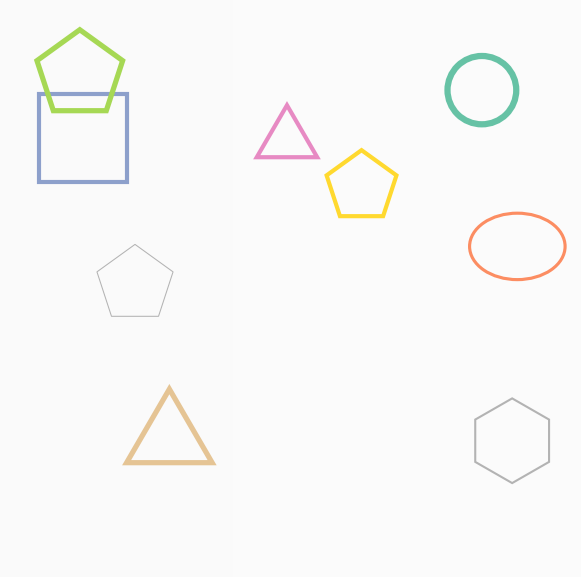[{"shape": "circle", "thickness": 3, "radius": 0.3, "center": [0.829, 0.843]}, {"shape": "oval", "thickness": 1.5, "radius": 0.41, "center": [0.89, 0.572]}, {"shape": "square", "thickness": 2, "radius": 0.38, "center": [0.143, 0.76]}, {"shape": "triangle", "thickness": 2, "radius": 0.3, "center": [0.494, 0.757]}, {"shape": "pentagon", "thickness": 2.5, "radius": 0.39, "center": [0.137, 0.87]}, {"shape": "pentagon", "thickness": 2, "radius": 0.32, "center": [0.622, 0.676]}, {"shape": "triangle", "thickness": 2.5, "radius": 0.42, "center": [0.291, 0.24]}, {"shape": "pentagon", "thickness": 0.5, "radius": 0.34, "center": [0.232, 0.507]}, {"shape": "hexagon", "thickness": 1, "radius": 0.37, "center": [0.881, 0.236]}]